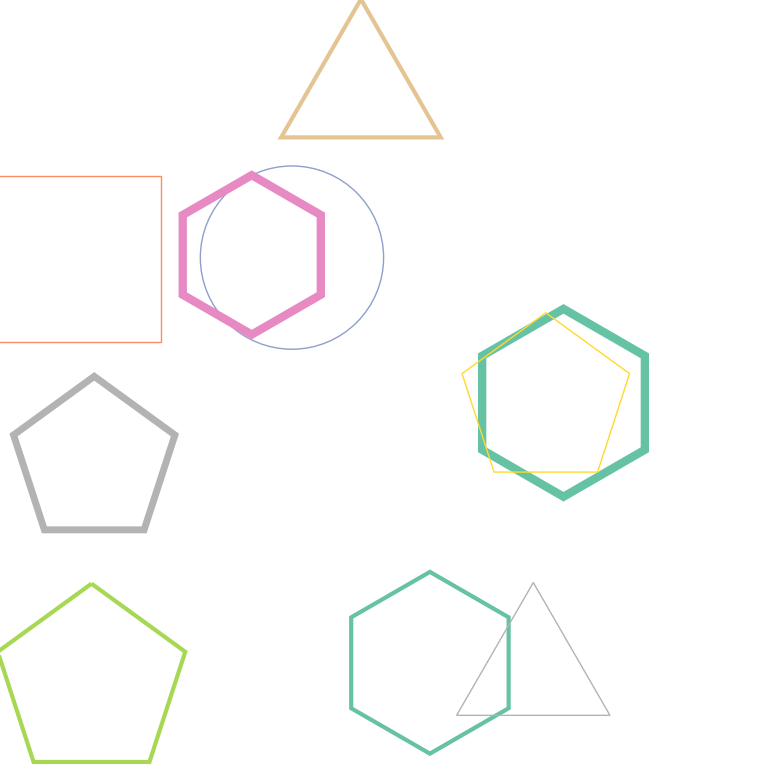[{"shape": "hexagon", "thickness": 3, "radius": 0.61, "center": [0.732, 0.477]}, {"shape": "hexagon", "thickness": 1.5, "radius": 0.59, "center": [0.558, 0.139]}, {"shape": "square", "thickness": 0.5, "radius": 0.54, "center": [0.101, 0.664]}, {"shape": "circle", "thickness": 0.5, "radius": 0.6, "center": [0.379, 0.665]}, {"shape": "hexagon", "thickness": 3, "radius": 0.52, "center": [0.327, 0.669]}, {"shape": "pentagon", "thickness": 1.5, "radius": 0.64, "center": [0.119, 0.114]}, {"shape": "pentagon", "thickness": 0.5, "radius": 0.57, "center": [0.709, 0.479]}, {"shape": "triangle", "thickness": 1.5, "radius": 0.6, "center": [0.469, 0.881]}, {"shape": "pentagon", "thickness": 2.5, "radius": 0.55, "center": [0.122, 0.401]}, {"shape": "triangle", "thickness": 0.5, "radius": 0.57, "center": [0.693, 0.128]}]